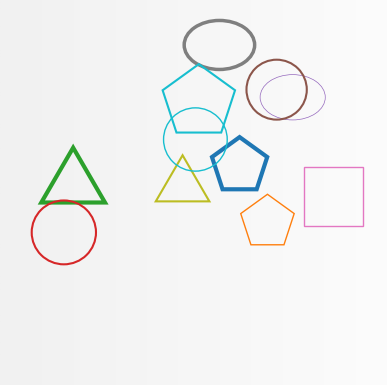[{"shape": "pentagon", "thickness": 3, "radius": 0.37, "center": [0.618, 0.569]}, {"shape": "pentagon", "thickness": 1, "radius": 0.36, "center": [0.69, 0.423]}, {"shape": "triangle", "thickness": 3, "radius": 0.47, "center": [0.189, 0.521]}, {"shape": "circle", "thickness": 1.5, "radius": 0.41, "center": [0.165, 0.396]}, {"shape": "oval", "thickness": 0.5, "radius": 0.42, "center": [0.755, 0.747]}, {"shape": "circle", "thickness": 1.5, "radius": 0.39, "center": [0.714, 0.767]}, {"shape": "square", "thickness": 1, "radius": 0.38, "center": [0.86, 0.488]}, {"shape": "oval", "thickness": 2.5, "radius": 0.45, "center": [0.566, 0.883]}, {"shape": "triangle", "thickness": 1.5, "radius": 0.4, "center": [0.471, 0.517]}, {"shape": "circle", "thickness": 1, "radius": 0.41, "center": [0.504, 0.638]}, {"shape": "pentagon", "thickness": 1.5, "radius": 0.49, "center": [0.513, 0.735]}]